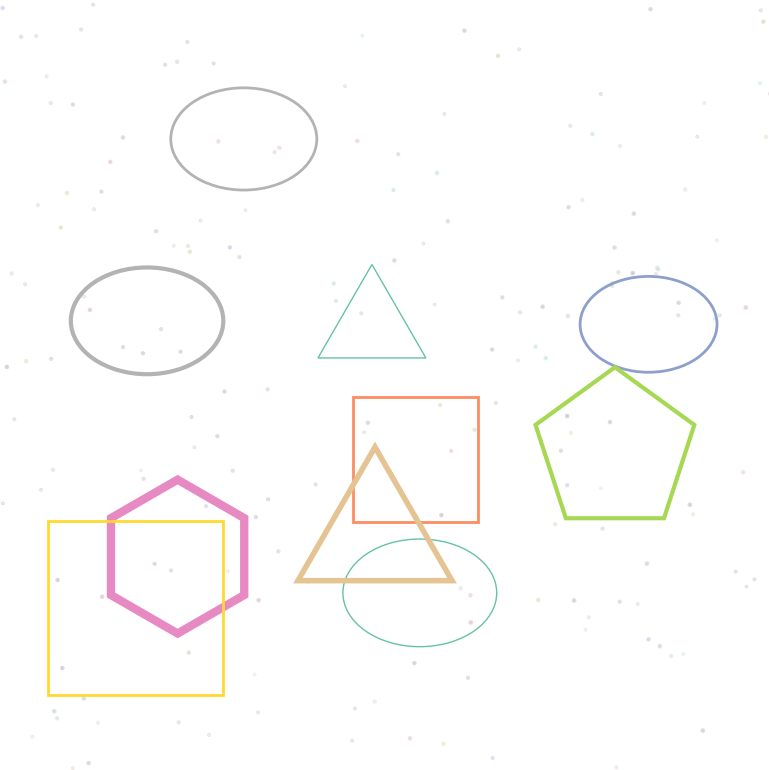[{"shape": "oval", "thickness": 0.5, "radius": 0.5, "center": [0.545, 0.23]}, {"shape": "triangle", "thickness": 0.5, "radius": 0.4, "center": [0.483, 0.576]}, {"shape": "square", "thickness": 1, "radius": 0.41, "center": [0.54, 0.404]}, {"shape": "oval", "thickness": 1, "radius": 0.44, "center": [0.842, 0.579]}, {"shape": "hexagon", "thickness": 3, "radius": 0.5, "center": [0.231, 0.277]}, {"shape": "pentagon", "thickness": 1.5, "radius": 0.54, "center": [0.799, 0.415]}, {"shape": "square", "thickness": 1, "radius": 0.57, "center": [0.176, 0.21]}, {"shape": "triangle", "thickness": 2, "radius": 0.58, "center": [0.487, 0.304]}, {"shape": "oval", "thickness": 1, "radius": 0.47, "center": [0.317, 0.82]}, {"shape": "oval", "thickness": 1.5, "radius": 0.5, "center": [0.191, 0.583]}]